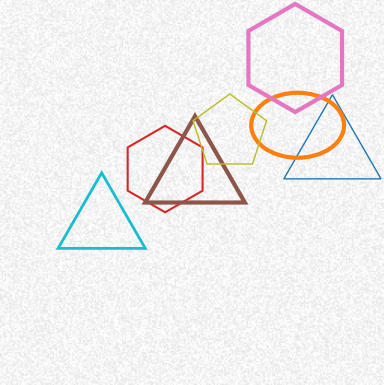[{"shape": "triangle", "thickness": 1, "radius": 0.73, "center": [0.863, 0.608]}, {"shape": "oval", "thickness": 3, "radius": 0.6, "center": [0.773, 0.675]}, {"shape": "hexagon", "thickness": 1.5, "radius": 0.56, "center": [0.429, 0.561]}, {"shape": "triangle", "thickness": 3, "radius": 0.75, "center": [0.507, 0.549]}, {"shape": "hexagon", "thickness": 3, "radius": 0.7, "center": [0.767, 0.849]}, {"shape": "pentagon", "thickness": 1, "radius": 0.5, "center": [0.597, 0.655]}, {"shape": "triangle", "thickness": 2, "radius": 0.65, "center": [0.264, 0.42]}]